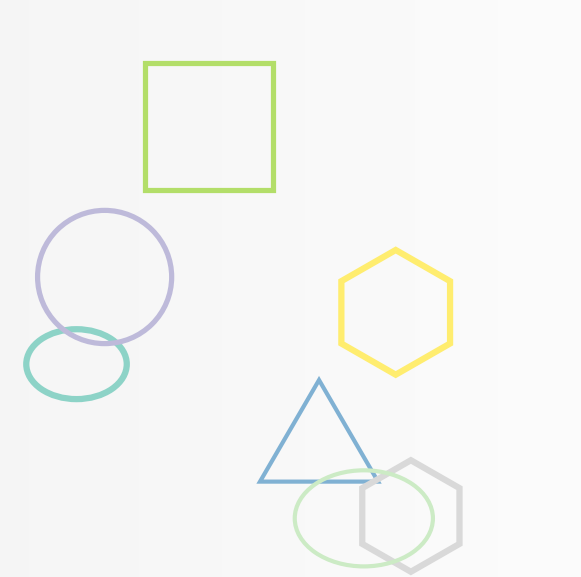[{"shape": "oval", "thickness": 3, "radius": 0.43, "center": [0.132, 0.369]}, {"shape": "circle", "thickness": 2.5, "radius": 0.58, "center": [0.18, 0.519]}, {"shape": "triangle", "thickness": 2, "radius": 0.59, "center": [0.549, 0.224]}, {"shape": "square", "thickness": 2.5, "radius": 0.55, "center": [0.359, 0.78]}, {"shape": "hexagon", "thickness": 3, "radius": 0.48, "center": [0.707, 0.106]}, {"shape": "oval", "thickness": 2, "radius": 0.59, "center": [0.626, 0.102]}, {"shape": "hexagon", "thickness": 3, "radius": 0.54, "center": [0.681, 0.458]}]